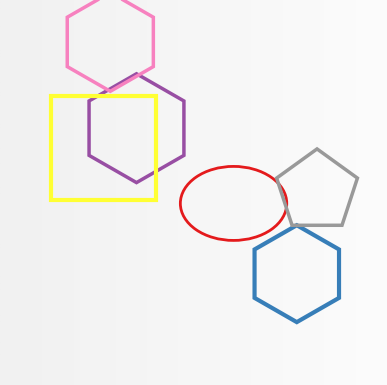[{"shape": "oval", "thickness": 2, "radius": 0.69, "center": [0.603, 0.472]}, {"shape": "hexagon", "thickness": 3, "radius": 0.63, "center": [0.766, 0.289]}, {"shape": "hexagon", "thickness": 2.5, "radius": 0.71, "center": [0.352, 0.667]}, {"shape": "square", "thickness": 3, "radius": 0.67, "center": [0.267, 0.616]}, {"shape": "hexagon", "thickness": 2.5, "radius": 0.64, "center": [0.285, 0.891]}, {"shape": "pentagon", "thickness": 2.5, "radius": 0.55, "center": [0.818, 0.504]}]